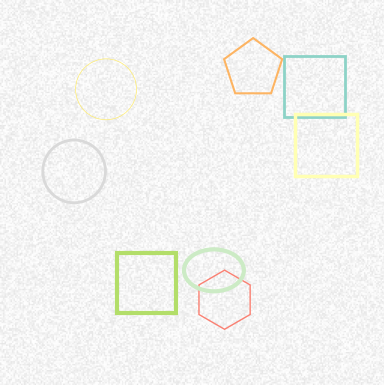[{"shape": "square", "thickness": 2, "radius": 0.4, "center": [0.817, 0.775]}, {"shape": "square", "thickness": 2.5, "radius": 0.4, "center": [0.848, 0.624]}, {"shape": "hexagon", "thickness": 1, "radius": 0.38, "center": [0.583, 0.222]}, {"shape": "pentagon", "thickness": 1.5, "radius": 0.4, "center": [0.657, 0.822]}, {"shape": "square", "thickness": 3, "radius": 0.39, "center": [0.381, 0.265]}, {"shape": "circle", "thickness": 2, "radius": 0.41, "center": [0.193, 0.555]}, {"shape": "oval", "thickness": 3, "radius": 0.39, "center": [0.556, 0.298]}, {"shape": "circle", "thickness": 0.5, "radius": 0.4, "center": [0.276, 0.768]}]